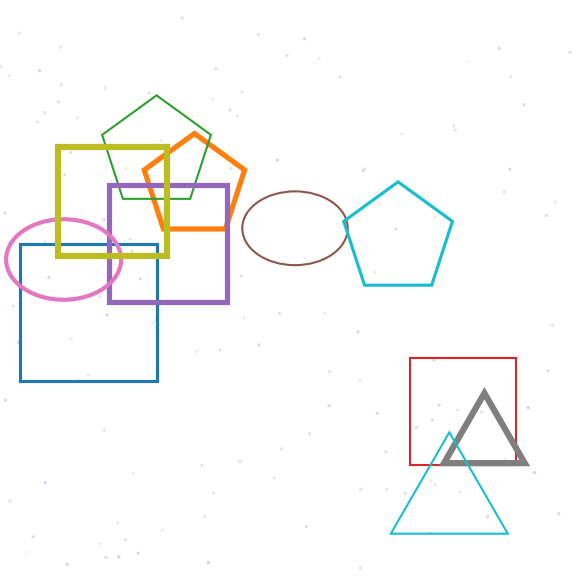[{"shape": "square", "thickness": 1.5, "radius": 0.59, "center": [0.153, 0.458]}, {"shape": "pentagon", "thickness": 2.5, "radius": 0.46, "center": [0.337, 0.677]}, {"shape": "pentagon", "thickness": 1, "radius": 0.5, "center": [0.271, 0.735]}, {"shape": "square", "thickness": 1, "radius": 0.46, "center": [0.802, 0.286]}, {"shape": "square", "thickness": 2.5, "radius": 0.51, "center": [0.291, 0.577]}, {"shape": "oval", "thickness": 1, "radius": 0.46, "center": [0.511, 0.604]}, {"shape": "oval", "thickness": 2, "radius": 0.5, "center": [0.11, 0.55]}, {"shape": "triangle", "thickness": 3, "radius": 0.4, "center": [0.839, 0.238]}, {"shape": "square", "thickness": 3, "radius": 0.47, "center": [0.195, 0.65]}, {"shape": "pentagon", "thickness": 1.5, "radius": 0.49, "center": [0.689, 0.585]}, {"shape": "triangle", "thickness": 1, "radius": 0.58, "center": [0.778, 0.133]}]